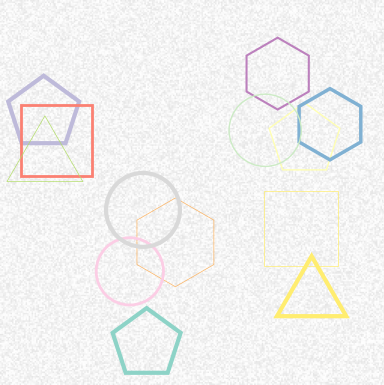[{"shape": "pentagon", "thickness": 3, "radius": 0.46, "center": [0.381, 0.107]}, {"shape": "pentagon", "thickness": 1, "radius": 0.48, "center": [0.791, 0.637]}, {"shape": "pentagon", "thickness": 3, "radius": 0.48, "center": [0.113, 0.706]}, {"shape": "square", "thickness": 2, "radius": 0.46, "center": [0.147, 0.635]}, {"shape": "hexagon", "thickness": 2.5, "radius": 0.46, "center": [0.857, 0.677]}, {"shape": "hexagon", "thickness": 0.5, "radius": 0.58, "center": [0.456, 0.371]}, {"shape": "triangle", "thickness": 0.5, "radius": 0.57, "center": [0.117, 0.585]}, {"shape": "circle", "thickness": 2, "radius": 0.44, "center": [0.337, 0.295]}, {"shape": "circle", "thickness": 3, "radius": 0.48, "center": [0.371, 0.455]}, {"shape": "hexagon", "thickness": 1.5, "radius": 0.47, "center": [0.721, 0.809]}, {"shape": "circle", "thickness": 1, "radius": 0.47, "center": [0.689, 0.662]}, {"shape": "square", "thickness": 0.5, "radius": 0.48, "center": [0.782, 0.406]}, {"shape": "triangle", "thickness": 3, "radius": 0.52, "center": [0.809, 0.231]}]